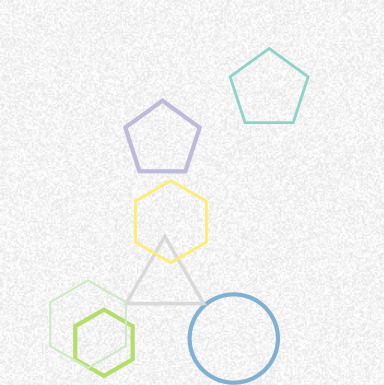[{"shape": "pentagon", "thickness": 2, "radius": 0.53, "center": [0.699, 0.768]}, {"shape": "pentagon", "thickness": 3, "radius": 0.51, "center": [0.422, 0.637]}, {"shape": "circle", "thickness": 3, "radius": 0.57, "center": [0.607, 0.121]}, {"shape": "hexagon", "thickness": 3, "radius": 0.43, "center": [0.27, 0.11]}, {"shape": "triangle", "thickness": 2.5, "radius": 0.58, "center": [0.428, 0.27]}, {"shape": "hexagon", "thickness": 1.5, "radius": 0.57, "center": [0.229, 0.158]}, {"shape": "hexagon", "thickness": 2, "radius": 0.53, "center": [0.444, 0.424]}]